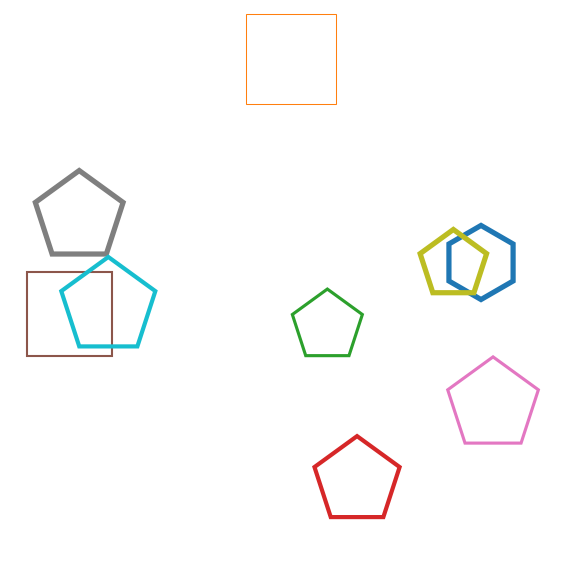[{"shape": "hexagon", "thickness": 2.5, "radius": 0.32, "center": [0.833, 0.545]}, {"shape": "square", "thickness": 0.5, "radius": 0.39, "center": [0.504, 0.897]}, {"shape": "pentagon", "thickness": 1.5, "radius": 0.32, "center": [0.567, 0.435]}, {"shape": "pentagon", "thickness": 2, "radius": 0.39, "center": [0.618, 0.166]}, {"shape": "square", "thickness": 1, "radius": 0.36, "center": [0.12, 0.455]}, {"shape": "pentagon", "thickness": 1.5, "radius": 0.41, "center": [0.854, 0.299]}, {"shape": "pentagon", "thickness": 2.5, "radius": 0.4, "center": [0.137, 0.624]}, {"shape": "pentagon", "thickness": 2.5, "radius": 0.3, "center": [0.785, 0.541]}, {"shape": "pentagon", "thickness": 2, "radius": 0.43, "center": [0.188, 0.469]}]